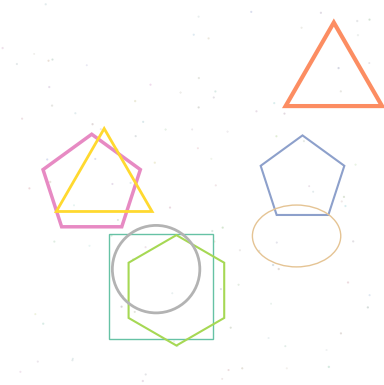[{"shape": "square", "thickness": 1, "radius": 0.68, "center": [0.419, 0.256]}, {"shape": "triangle", "thickness": 3, "radius": 0.72, "center": [0.867, 0.797]}, {"shape": "pentagon", "thickness": 1.5, "radius": 0.57, "center": [0.786, 0.534]}, {"shape": "pentagon", "thickness": 2.5, "radius": 0.66, "center": [0.238, 0.518]}, {"shape": "hexagon", "thickness": 1.5, "radius": 0.72, "center": [0.458, 0.246]}, {"shape": "triangle", "thickness": 2, "radius": 0.72, "center": [0.271, 0.522]}, {"shape": "oval", "thickness": 1, "radius": 0.57, "center": [0.77, 0.387]}, {"shape": "circle", "thickness": 2, "radius": 0.57, "center": [0.405, 0.301]}]